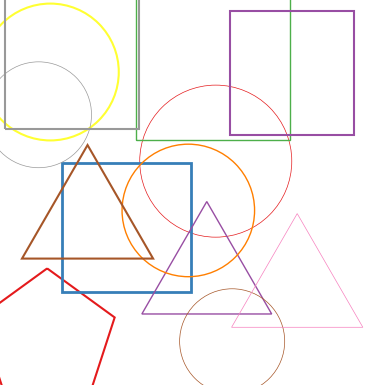[{"shape": "pentagon", "thickness": 1.5, "radius": 0.92, "center": [0.122, 0.118]}, {"shape": "circle", "thickness": 0.5, "radius": 0.99, "center": [0.56, 0.581]}, {"shape": "square", "thickness": 2, "radius": 0.84, "center": [0.329, 0.408]}, {"shape": "square", "thickness": 1, "radius": 1.0, "center": [0.554, 0.835]}, {"shape": "square", "thickness": 1.5, "radius": 0.8, "center": [0.759, 0.81]}, {"shape": "triangle", "thickness": 1, "radius": 0.97, "center": [0.537, 0.282]}, {"shape": "circle", "thickness": 1, "radius": 0.86, "center": [0.489, 0.453]}, {"shape": "circle", "thickness": 1.5, "radius": 0.89, "center": [0.131, 0.813]}, {"shape": "circle", "thickness": 0.5, "radius": 0.68, "center": [0.603, 0.113]}, {"shape": "triangle", "thickness": 1.5, "radius": 0.98, "center": [0.227, 0.427]}, {"shape": "triangle", "thickness": 0.5, "radius": 0.98, "center": [0.772, 0.248]}, {"shape": "circle", "thickness": 0.5, "radius": 0.69, "center": [0.1, 0.702]}, {"shape": "square", "thickness": 1.5, "radius": 0.87, "center": [0.187, 0.84]}]